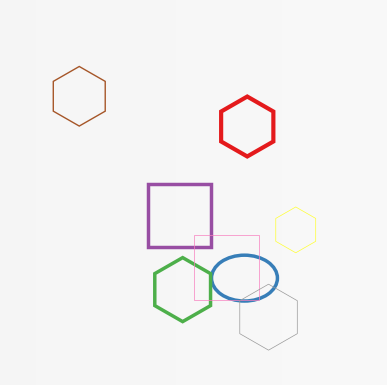[{"shape": "hexagon", "thickness": 3, "radius": 0.39, "center": [0.638, 0.671]}, {"shape": "oval", "thickness": 2.5, "radius": 0.43, "center": [0.631, 0.278]}, {"shape": "hexagon", "thickness": 2.5, "radius": 0.42, "center": [0.471, 0.248]}, {"shape": "square", "thickness": 2.5, "radius": 0.41, "center": [0.463, 0.441]}, {"shape": "hexagon", "thickness": 0.5, "radius": 0.3, "center": [0.763, 0.403]}, {"shape": "hexagon", "thickness": 1, "radius": 0.39, "center": [0.205, 0.75]}, {"shape": "square", "thickness": 0.5, "radius": 0.42, "center": [0.585, 0.304]}, {"shape": "hexagon", "thickness": 0.5, "radius": 0.43, "center": [0.693, 0.176]}]